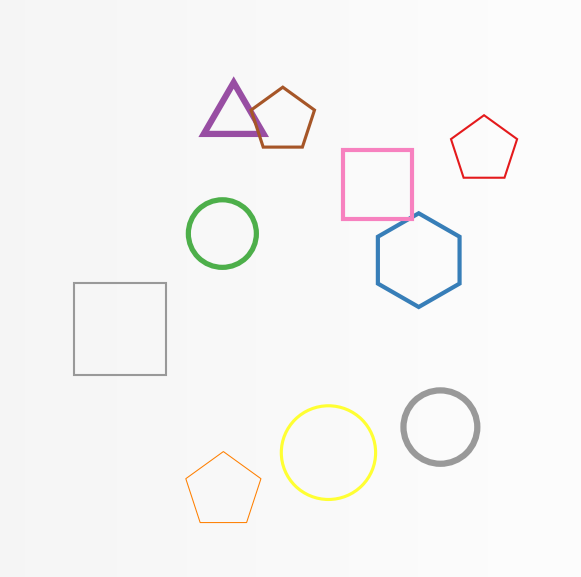[{"shape": "pentagon", "thickness": 1, "radius": 0.3, "center": [0.833, 0.74]}, {"shape": "hexagon", "thickness": 2, "radius": 0.41, "center": [0.72, 0.549]}, {"shape": "circle", "thickness": 2.5, "radius": 0.29, "center": [0.383, 0.595]}, {"shape": "triangle", "thickness": 3, "radius": 0.3, "center": [0.402, 0.797]}, {"shape": "pentagon", "thickness": 0.5, "radius": 0.34, "center": [0.384, 0.149]}, {"shape": "circle", "thickness": 1.5, "radius": 0.41, "center": [0.565, 0.215]}, {"shape": "pentagon", "thickness": 1.5, "radius": 0.29, "center": [0.487, 0.791]}, {"shape": "square", "thickness": 2, "radius": 0.3, "center": [0.65, 0.68]}, {"shape": "square", "thickness": 1, "radius": 0.4, "center": [0.206, 0.43]}, {"shape": "circle", "thickness": 3, "radius": 0.32, "center": [0.758, 0.26]}]